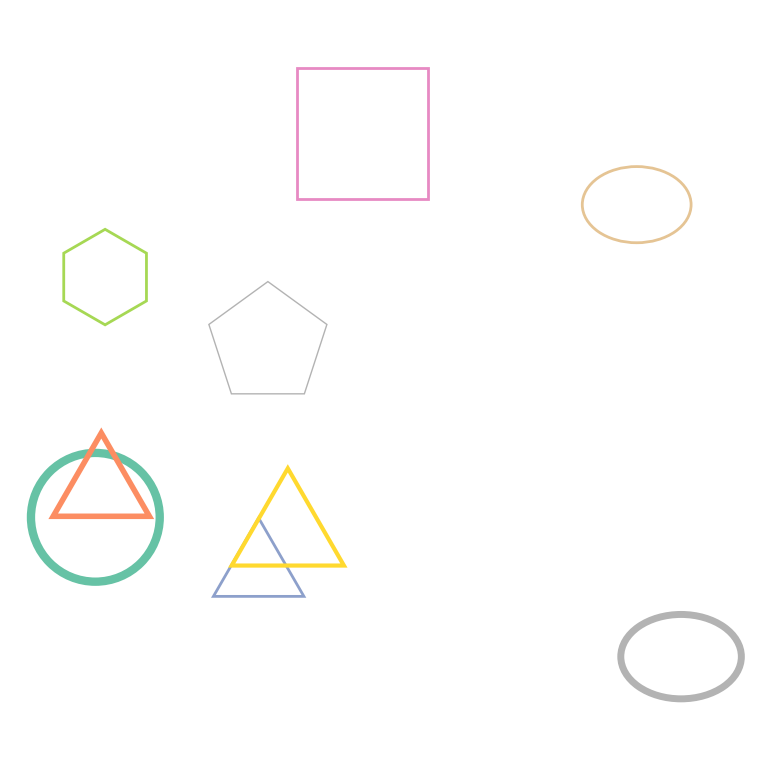[{"shape": "circle", "thickness": 3, "radius": 0.42, "center": [0.124, 0.328]}, {"shape": "triangle", "thickness": 2, "radius": 0.36, "center": [0.132, 0.366]}, {"shape": "triangle", "thickness": 1, "radius": 0.34, "center": [0.336, 0.259]}, {"shape": "square", "thickness": 1, "radius": 0.43, "center": [0.471, 0.826]}, {"shape": "hexagon", "thickness": 1, "radius": 0.31, "center": [0.136, 0.64]}, {"shape": "triangle", "thickness": 1.5, "radius": 0.42, "center": [0.374, 0.308]}, {"shape": "oval", "thickness": 1, "radius": 0.35, "center": [0.827, 0.734]}, {"shape": "pentagon", "thickness": 0.5, "radius": 0.4, "center": [0.348, 0.554]}, {"shape": "oval", "thickness": 2.5, "radius": 0.39, "center": [0.885, 0.147]}]